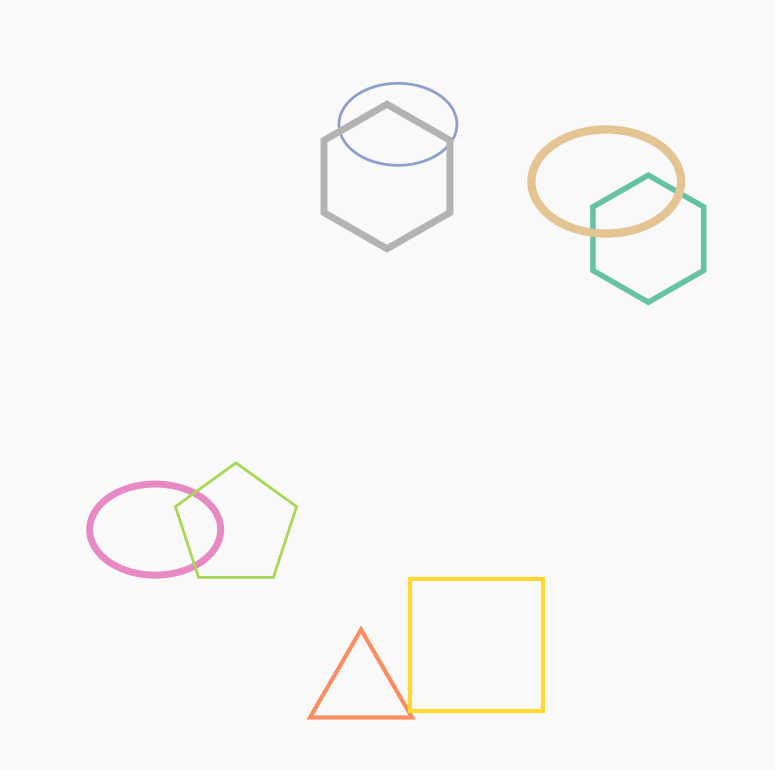[{"shape": "hexagon", "thickness": 2, "radius": 0.41, "center": [0.837, 0.69]}, {"shape": "triangle", "thickness": 1.5, "radius": 0.38, "center": [0.466, 0.106]}, {"shape": "oval", "thickness": 1, "radius": 0.38, "center": [0.513, 0.839]}, {"shape": "oval", "thickness": 2.5, "radius": 0.42, "center": [0.2, 0.312]}, {"shape": "pentagon", "thickness": 1, "radius": 0.41, "center": [0.305, 0.317]}, {"shape": "square", "thickness": 1.5, "radius": 0.43, "center": [0.615, 0.163]}, {"shape": "oval", "thickness": 3, "radius": 0.48, "center": [0.782, 0.764]}, {"shape": "hexagon", "thickness": 2.5, "radius": 0.47, "center": [0.499, 0.771]}]